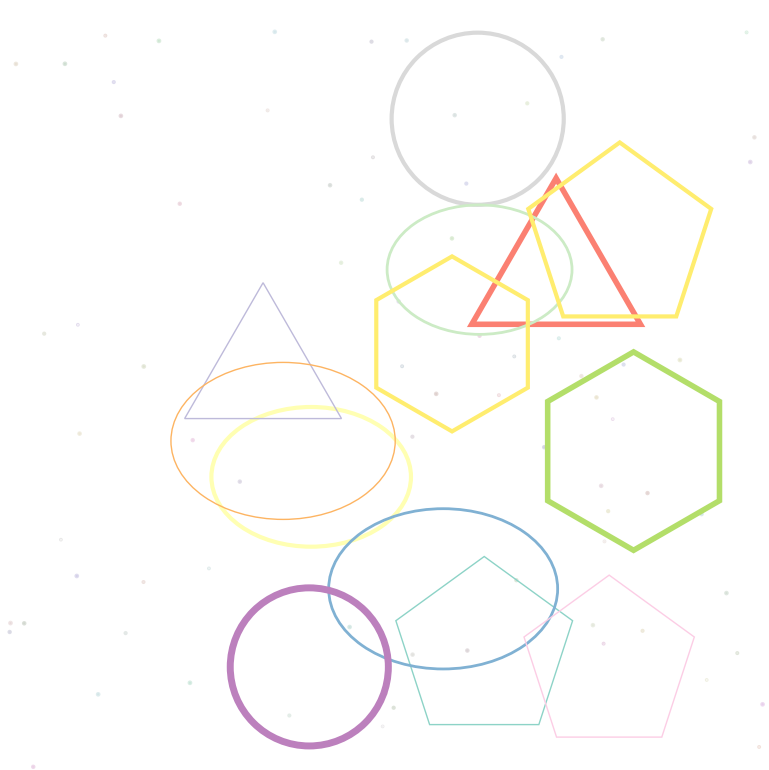[{"shape": "pentagon", "thickness": 0.5, "radius": 0.6, "center": [0.629, 0.157]}, {"shape": "oval", "thickness": 1.5, "radius": 0.65, "center": [0.404, 0.381]}, {"shape": "triangle", "thickness": 0.5, "radius": 0.59, "center": [0.342, 0.515]}, {"shape": "triangle", "thickness": 2, "radius": 0.63, "center": [0.722, 0.642]}, {"shape": "oval", "thickness": 1, "radius": 0.74, "center": [0.576, 0.235]}, {"shape": "oval", "thickness": 0.5, "radius": 0.73, "center": [0.368, 0.427]}, {"shape": "hexagon", "thickness": 2, "radius": 0.64, "center": [0.823, 0.414]}, {"shape": "pentagon", "thickness": 0.5, "radius": 0.58, "center": [0.791, 0.137]}, {"shape": "circle", "thickness": 1.5, "radius": 0.56, "center": [0.62, 0.846]}, {"shape": "circle", "thickness": 2.5, "radius": 0.51, "center": [0.402, 0.134]}, {"shape": "oval", "thickness": 1, "radius": 0.6, "center": [0.623, 0.65]}, {"shape": "pentagon", "thickness": 1.5, "radius": 0.62, "center": [0.805, 0.69]}, {"shape": "hexagon", "thickness": 1.5, "radius": 0.57, "center": [0.587, 0.553]}]